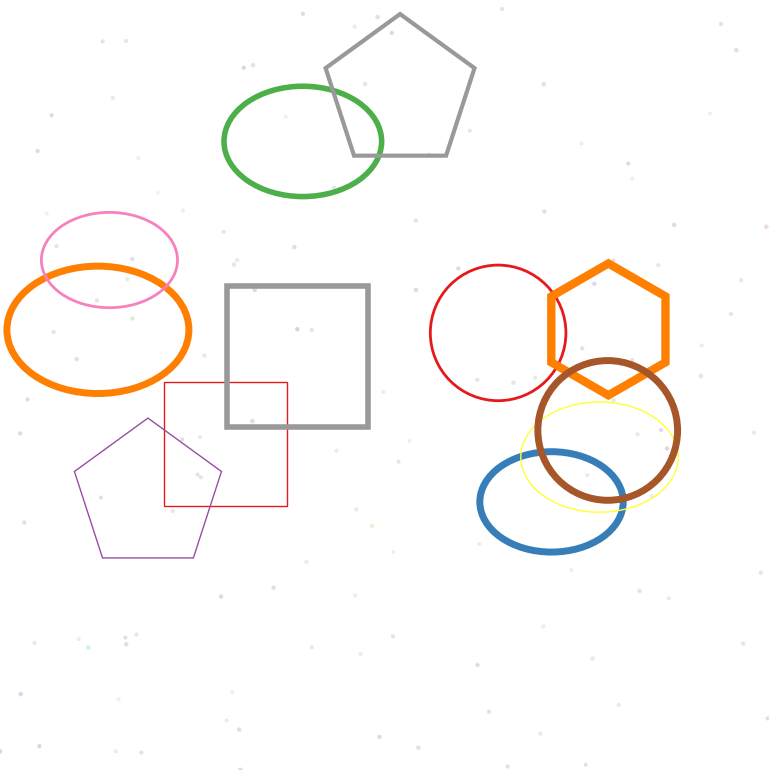[{"shape": "circle", "thickness": 1, "radius": 0.44, "center": [0.647, 0.568]}, {"shape": "square", "thickness": 0.5, "radius": 0.4, "center": [0.293, 0.423]}, {"shape": "oval", "thickness": 2.5, "radius": 0.47, "center": [0.716, 0.348]}, {"shape": "oval", "thickness": 2, "radius": 0.51, "center": [0.393, 0.816]}, {"shape": "pentagon", "thickness": 0.5, "radius": 0.5, "center": [0.192, 0.357]}, {"shape": "oval", "thickness": 2.5, "radius": 0.59, "center": [0.127, 0.572]}, {"shape": "hexagon", "thickness": 3, "radius": 0.43, "center": [0.79, 0.572]}, {"shape": "oval", "thickness": 0.5, "radius": 0.51, "center": [0.779, 0.406]}, {"shape": "circle", "thickness": 2.5, "radius": 0.45, "center": [0.789, 0.441]}, {"shape": "oval", "thickness": 1, "radius": 0.44, "center": [0.142, 0.662]}, {"shape": "square", "thickness": 2, "radius": 0.46, "center": [0.386, 0.537]}, {"shape": "pentagon", "thickness": 1.5, "radius": 0.51, "center": [0.52, 0.88]}]